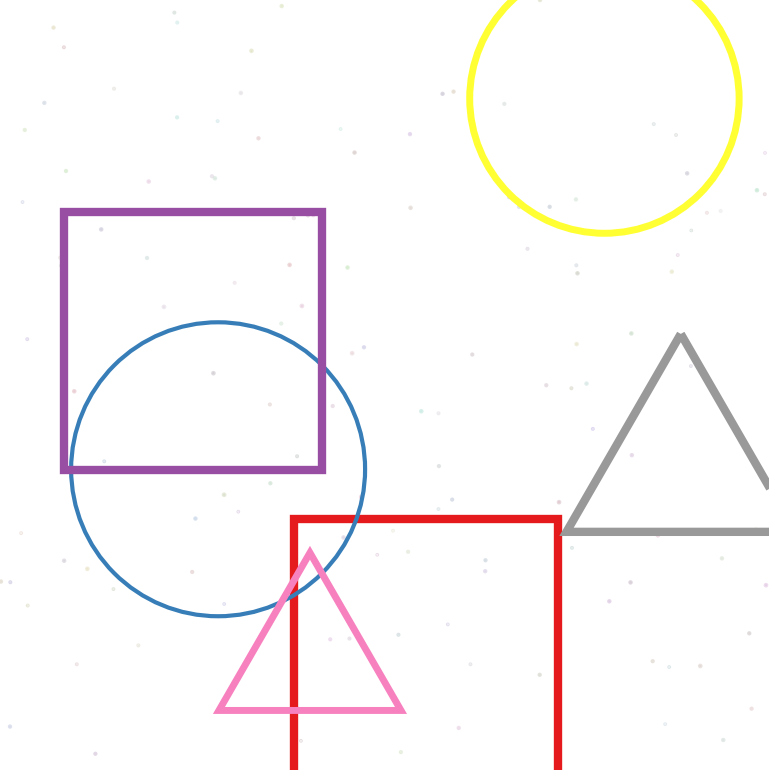[{"shape": "square", "thickness": 3, "radius": 0.86, "center": [0.553, 0.154]}, {"shape": "circle", "thickness": 1.5, "radius": 0.95, "center": [0.283, 0.391]}, {"shape": "square", "thickness": 3, "radius": 0.84, "center": [0.25, 0.557]}, {"shape": "circle", "thickness": 2.5, "radius": 0.87, "center": [0.785, 0.872]}, {"shape": "triangle", "thickness": 2.5, "radius": 0.68, "center": [0.403, 0.146]}, {"shape": "triangle", "thickness": 3, "radius": 0.86, "center": [0.884, 0.395]}]